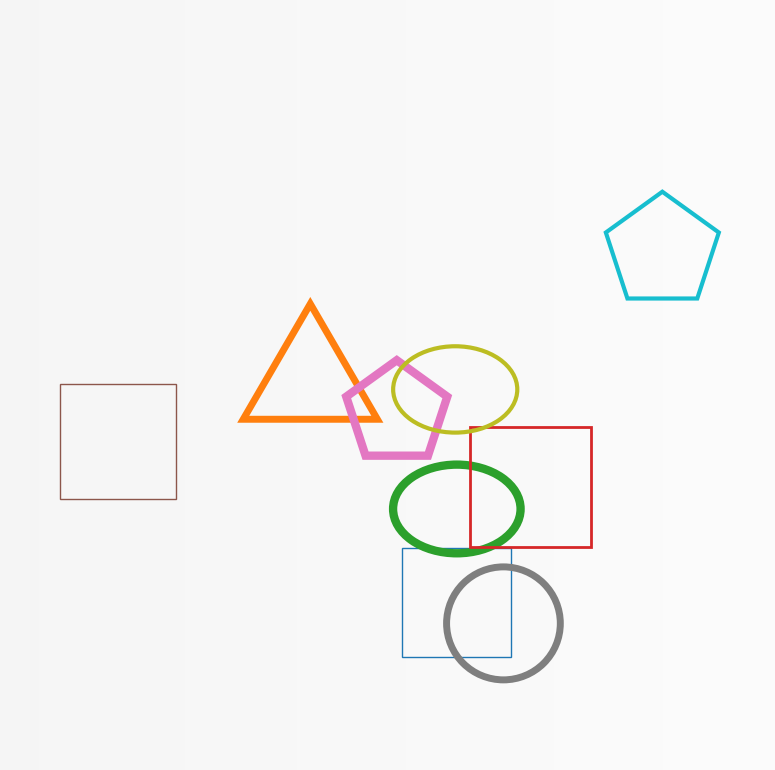[{"shape": "square", "thickness": 0.5, "radius": 0.35, "center": [0.589, 0.218]}, {"shape": "triangle", "thickness": 2.5, "radius": 0.5, "center": [0.4, 0.505]}, {"shape": "oval", "thickness": 3, "radius": 0.41, "center": [0.589, 0.339]}, {"shape": "square", "thickness": 1, "radius": 0.39, "center": [0.684, 0.368]}, {"shape": "square", "thickness": 0.5, "radius": 0.37, "center": [0.153, 0.426]}, {"shape": "pentagon", "thickness": 3, "radius": 0.34, "center": [0.512, 0.464]}, {"shape": "circle", "thickness": 2.5, "radius": 0.37, "center": [0.65, 0.19]}, {"shape": "oval", "thickness": 1.5, "radius": 0.4, "center": [0.587, 0.494]}, {"shape": "pentagon", "thickness": 1.5, "radius": 0.38, "center": [0.855, 0.674]}]